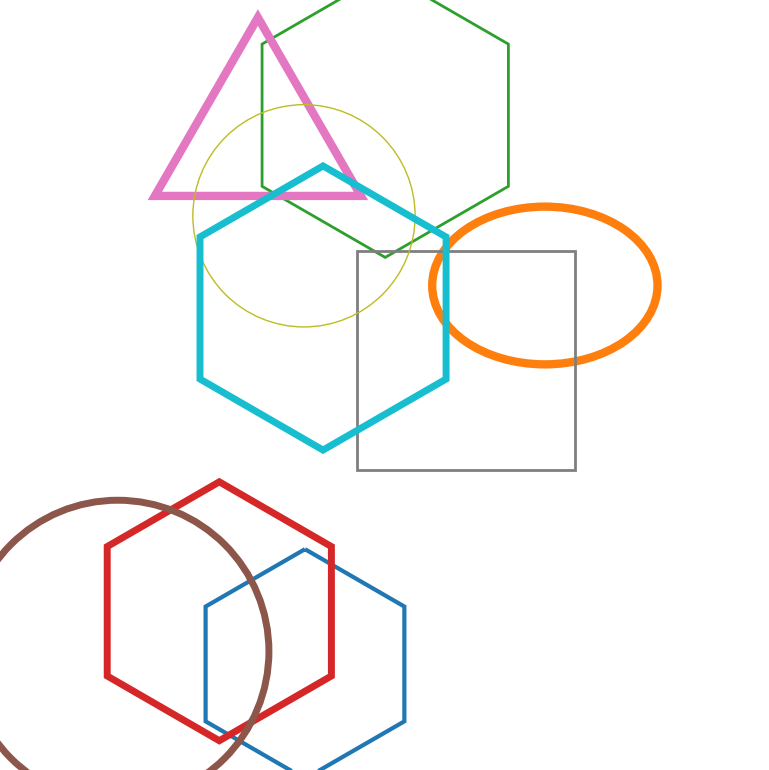[{"shape": "hexagon", "thickness": 1.5, "radius": 0.75, "center": [0.396, 0.138]}, {"shape": "oval", "thickness": 3, "radius": 0.73, "center": [0.708, 0.629]}, {"shape": "hexagon", "thickness": 1, "radius": 0.92, "center": [0.5, 0.85]}, {"shape": "hexagon", "thickness": 2.5, "radius": 0.84, "center": [0.285, 0.206]}, {"shape": "circle", "thickness": 2.5, "radius": 0.98, "center": [0.153, 0.154]}, {"shape": "triangle", "thickness": 3, "radius": 0.77, "center": [0.335, 0.823]}, {"shape": "square", "thickness": 1, "radius": 0.71, "center": [0.605, 0.532]}, {"shape": "circle", "thickness": 0.5, "radius": 0.72, "center": [0.395, 0.72]}, {"shape": "hexagon", "thickness": 2.5, "radius": 0.92, "center": [0.42, 0.6]}]